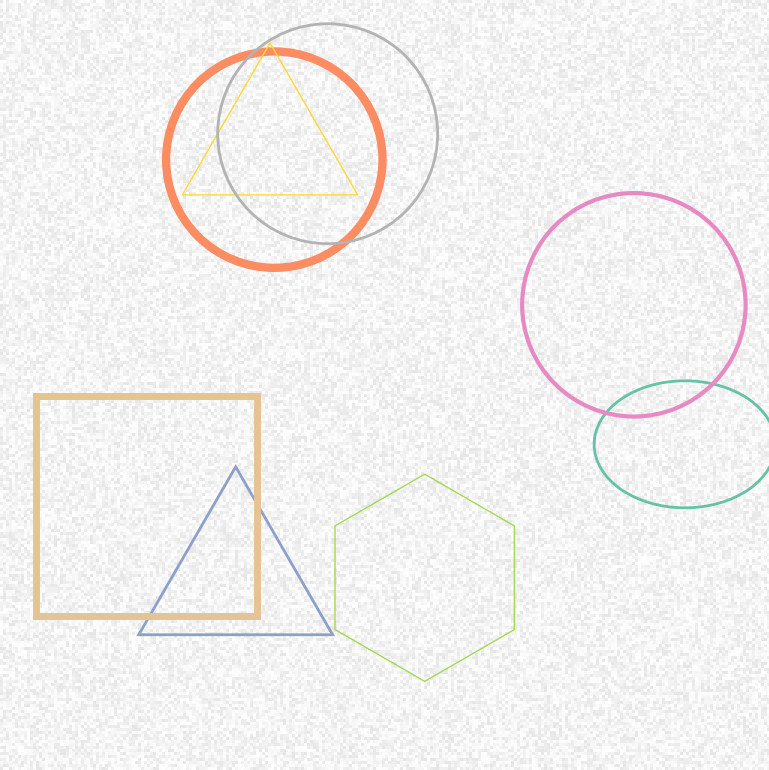[{"shape": "oval", "thickness": 1, "radius": 0.59, "center": [0.889, 0.423]}, {"shape": "circle", "thickness": 3, "radius": 0.7, "center": [0.356, 0.793]}, {"shape": "triangle", "thickness": 1, "radius": 0.73, "center": [0.306, 0.248]}, {"shape": "circle", "thickness": 1.5, "radius": 0.73, "center": [0.823, 0.604]}, {"shape": "hexagon", "thickness": 0.5, "radius": 0.67, "center": [0.552, 0.25]}, {"shape": "triangle", "thickness": 0.5, "radius": 0.66, "center": [0.351, 0.813]}, {"shape": "square", "thickness": 2.5, "radius": 0.72, "center": [0.19, 0.343]}, {"shape": "circle", "thickness": 1, "radius": 0.71, "center": [0.426, 0.826]}]